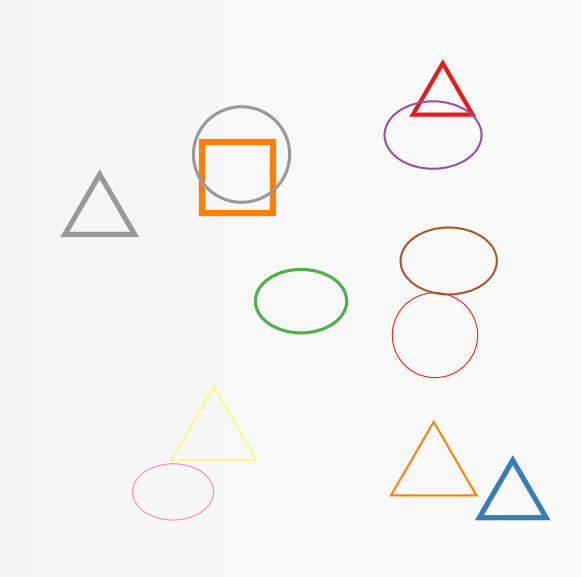[{"shape": "circle", "thickness": 0.5, "radius": 0.37, "center": [0.748, 0.419]}, {"shape": "triangle", "thickness": 2, "radius": 0.3, "center": [0.762, 0.83]}, {"shape": "triangle", "thickness": 2.5, "radius": 0.33, "center": [0.882, 0.136]}, {"shape": "oval", "thickness": 1.5, "radius": 0.39, "center": [0.518, 0.478]}, {"shape": "oval", "thickness": 1, "radius": 0.42, "center": [0.745, 0.765]}, {"shape": "square", "thickness": 3, "radius": 0.31, "center": [0.409, 0.692]}, {"shape": "triangle", "thickness": 1, "radius": 0.42, "center": [0.746, 0.184]}, {"shape": "triangle", "thickness": 0.5, "radius": 0.42, "center": [0.368, 0.245]}, {"shape": "oval", "thickness": 1, "radius": 0.41, "center": [0.772, 0.547]}, {"shape": "oval", "thickness": 0.5, "radius": 0.35, "center": [0.298, 0.147]}, {"shape": "triangle", "thickness": 2.5, "radius": 0.35, "center": [0.172, 0.628]}, {"shape": "circle", "thickness": 1.5, "radius": 0.41, "center": [0.416, 0.732]}]